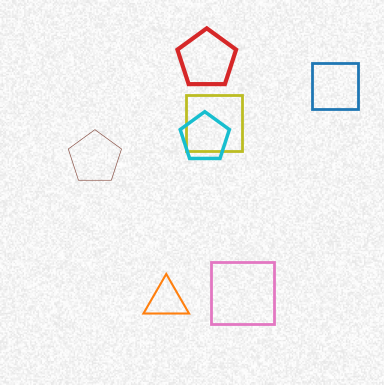[{"shape": "square", "thickness": 2, "radius": 0.3, "center": [0.869, 0.777]}, {"shape": "triangle", "thickness": 1.5, "radius": 0.34, "center": [0.432, 0.22]}, {"shape": "pentagon", "thickness": 3, "radius": 0.4, "center": [0.537, 0.846]}, {"shape": "pentagon", "thickness": 0.5, "radius": 0.36, "center": [0.247, 0.591]}, {"shape": "square", "thickness": 2, "radius": 0.4, "center": [0.63, 0.238]}, {"shape": "square", "thickness": 2, "radius": 0.36, "center": [0.556, 0.68]}, {"shape": "pentagon", "thickness": 2.5, "radius": 0.34, "center": [0.532, 0.643]}]